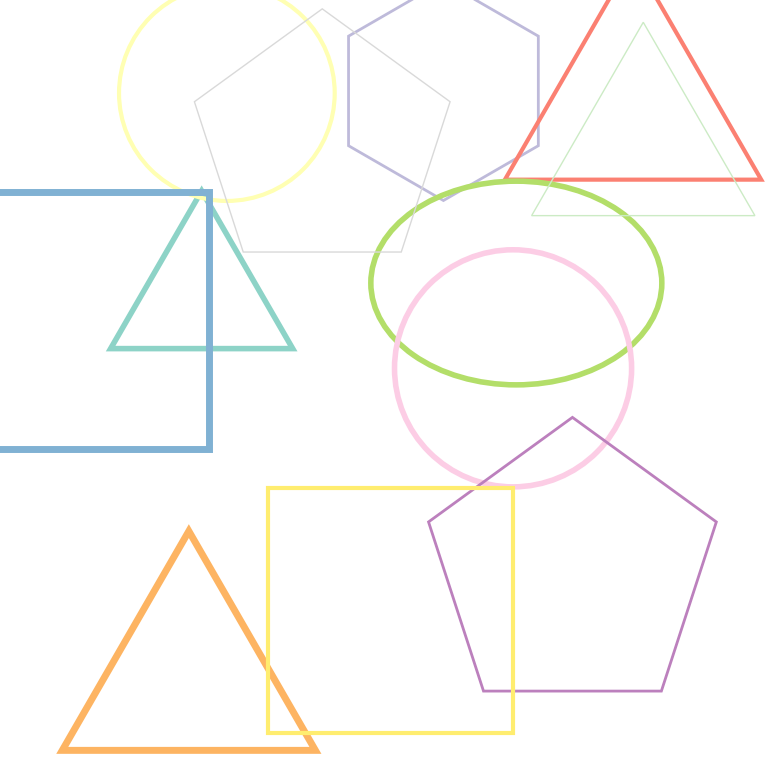[{"shape": "triangle", "thickness": 2, "radius": 0.68, "center": [0.262, 0.616]}, {"shape": "circle", "thickness": 1.5, "radius": 0.7, "center": [0.295, 0.879]}, {"shape": "hexagon", "thickness": 1, "radius": 0.71, "center": [0.576, 0.882]}, {"shape": "triangle", "thickness": 1.5, "radius": 0.96, "center": [0.822, 0.863]}, {"shape": "square", "thickness": 2.5, "radius": 0.83, "center": [0.105, 0.584]}, {"shape": "triangle", "thickness": 2.5, "radius": 0.95, "center": [0.245, 0.12]}, {"shape": "oval", "thickness": 2, "radius": 0.94, "center": [0.671, 0.632]}, {"shape": "circle", "thickness": 2, "radius": 0.77, "center": [0.666, 0.522]}, {"shape": "pentagon", "thickness": 0.5, "radius": 0.87, "center": [0.419, 0.814]}, {"shape": "pentagon", "thickness": 1, "radius": 0.98, "center": [0.743, 0.261]}, {"shape": "triangle", "thickness": 0.5, "radius": 0.84, "center": [0.835, 0.804]}, {"shape": "square", "thickness": 1.5, "radius": 0.8, "center": [0.507, 0.207]}]